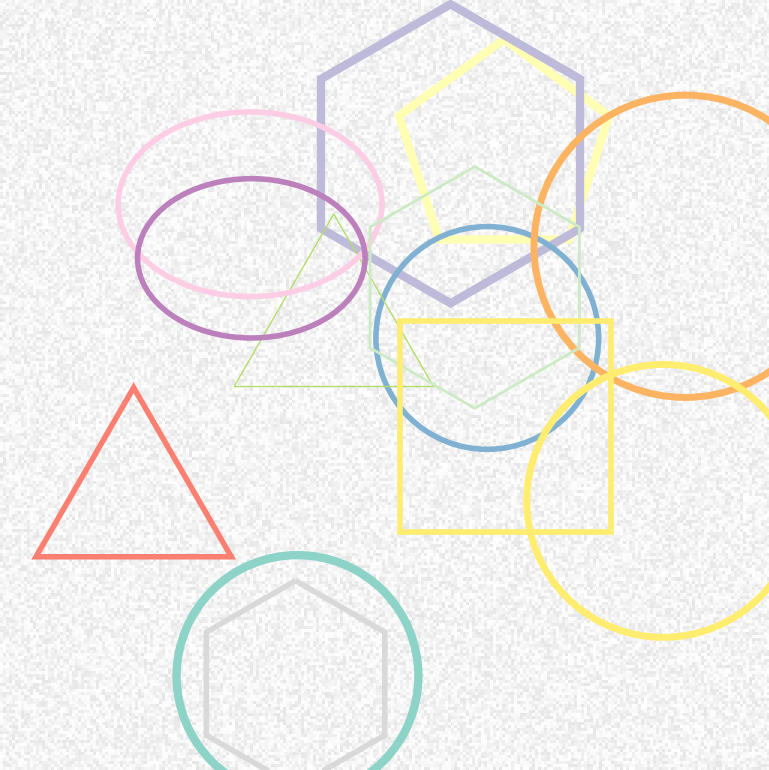[{"shape": "circle", "thickness": 3, "radius": 0.79, "center": [0.386, 0.122]}, {"shape": "pentagon", "thickness": 3, "radius": 0.72, "center": [0.655, 0.805]}, {"shape": "hexagon", "thickness": 3, "radius": 0.97, "center": [0.585, 0.8]}, {"shape": "triangle", "thickness": 2, "radius": 0.73, "center": [0.174, 0.35]}, {"shape": "circle", "thickness": 2, "radius": 0.72, "center": [0.633, 0.561]}, {"shape": "circle", "thickness": 2.5, "radius": 0.98, "center": [0.89, 0.68]}, {"shape": "triangle", "thickness": 0.5, "radius": 0.75, "center": [0.433, 0.573]}, {"shape": "oval", "thickness": 2, "radius": 0.86, "center": [0.325, 0.735]}, {"shape": "hexagon", "thickness": 2, "radius": 0.67, "center": [0.384, 0.112]}, {"shape": "oval", "thickness": 2, "radius": 0.74, "center": [0.326, 0.665]}, {"shape": "hexagon", "thickness": 1, "radius": 0.78, "center": [0.617, 0.627]}, {"shape": "square", "thickness": 2, "radius": 0.69, "center": [0.656, 0.446]}, {"shape": "circle", "thickness": 2.5, "radius": 0.89, "center": [0.861, 0.349]}]